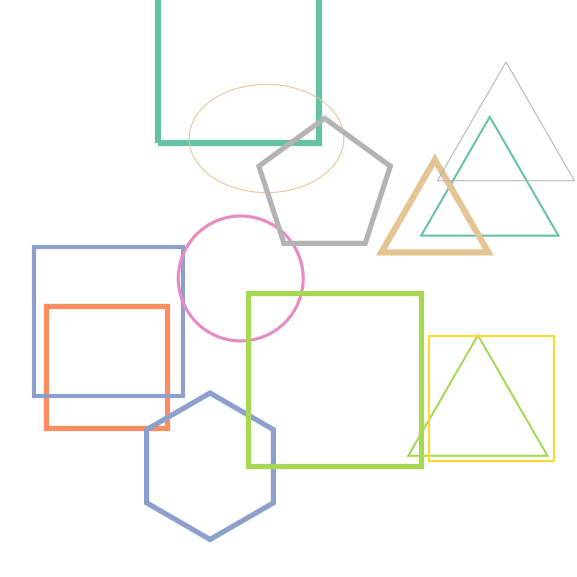[{"shape": "square", "thickness": 3, "radius": 0.7, "center": [0.413, 0.891]}, {"shape": "triangle", "thickness": 1, "radius": 0.69, "center": [0.848, 0.66]}, {"shape": "square", "thickness": 2.5, "radius": 0.53, "center": [0.184, 0.363]}, {"shape": "square", "thickness": 2, "radius": 0.65, "center": [0.188, 0.443]}, {"shape": "hexagon", "thickness": 2.5, "radius": 0.63, "center": [0.364, 0.192]}, {"shape": "circle", "thickness": 1.5, "radius": 0.54, "center": [0.417, 0.517]}, {"shape": "triangle", "thickness": 1, "radius": 0.7, "center": [0.828, 0.279]}, {"shape": "square", "thickness": 2.5, "radius": 0.75, "center": [0.579, 0.343]}, {"shape": "square", "thickness": 1, "radius": 0.54, "center": [0.85, 0.309]}, {"shape": "oval", "thickness": 0.5, "radius": 0.67, "center": [0.461, 0.759]}, {"shape": "triangle", "thickness": 3, "radius": 0.54, "center": [0.753, 0.616]}, {"shape": "pentagon", "thickness": 2.5, "radius": 0.6, "center": [0.562, 0.675]}, {"shape": "triangle", "thickness": 0.5, "radius": 0.69, "center": [0.876, 0.755]}]